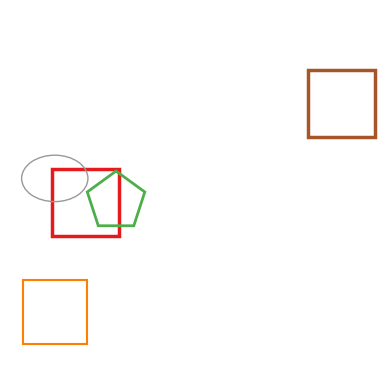[{"shape": "square", "thickness": 2.5, "radius": 0.44, "center": [0.221, 0.473]}, {"shape": "pentagon", "thickness": 2, "radius": 0.39, "center": [0.301, 0.477]}, {"shape": "square", "thickness": 1.5, "radius": 0.42, "center": [0.143, 0.189]}, {"shape": "square", "thickness": 2.5, "radius": 0.44, "center": [0.888, 0.732]}, {"shape": "oval", "thickness": 1, "radius": 0.43, "center": [0.142, 0.537]}]